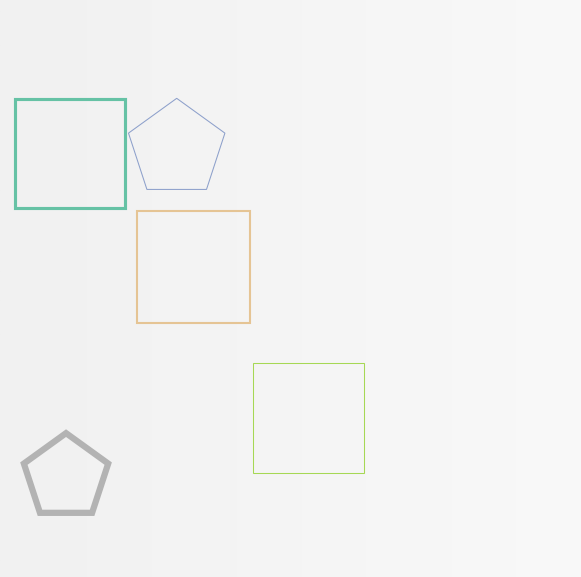[{"shape": "square", "thickness": 1.5, "radius": 0.47, "center": [0.12, 0.733]}, {"shape": "pentagon", "thickness": 0.5, "radius": 0.44, "center": [0.304, 0.742]}, {"shape": "square", "thickness": 0.5, "radius": 0.48, "center": [0.53, 0.275]}, {"shape": "square", "thickness": 1, "radius": 0.49, "center": [0.332, 0.537]}, {"shape": "pentagon", "thickness": 3, "radius": 0.38, "center": [0.114, 0.173]}]